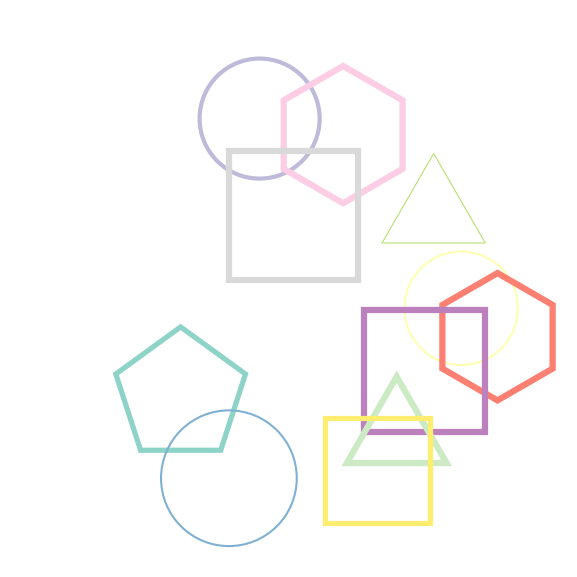[{"shape": "pentagon", "thickness": 2.5, "radius": 0.59, "center": [0.313, 0.315]}, {"shape": "circle", "thickness": 1, "radius": 0.49, "center": [0.799, 0.465]}, {"shape": "circle", "thickness": 2, "radius": 0.52, "center": [0.45, 0.794]}, {"shape": "hexagon", "thickness": 3, "radius": 0.55, "center": [0.861, 0.416]}, {"shape": "circle", "thickness": 1, "radius": 0.59, "center": [0.396, 0.171]}, {"shape": "triangle", "thickness": 0.5, "radius": 0.52, "center": [0.751, 0.63]}, {"shape": "hexagon", "thickness": 3, "radius": 0.59, "center": [0.594, 0.766]}, {"shape": "square", "thickness": 3, "radius": 0.56, "center": [0.508, 0.626]}, {"shape": "square", "thickness": 3, "radius": 0.53, "center": [0.735, 0.357]}, {"shape": "triangle", "thickness": 3, "radius": 0.5, "center": [0.687, 0.247]}, {"shape": "square", "thickness": 2.5, "radius": 0.45, "center": [0.654, 0.185]}]